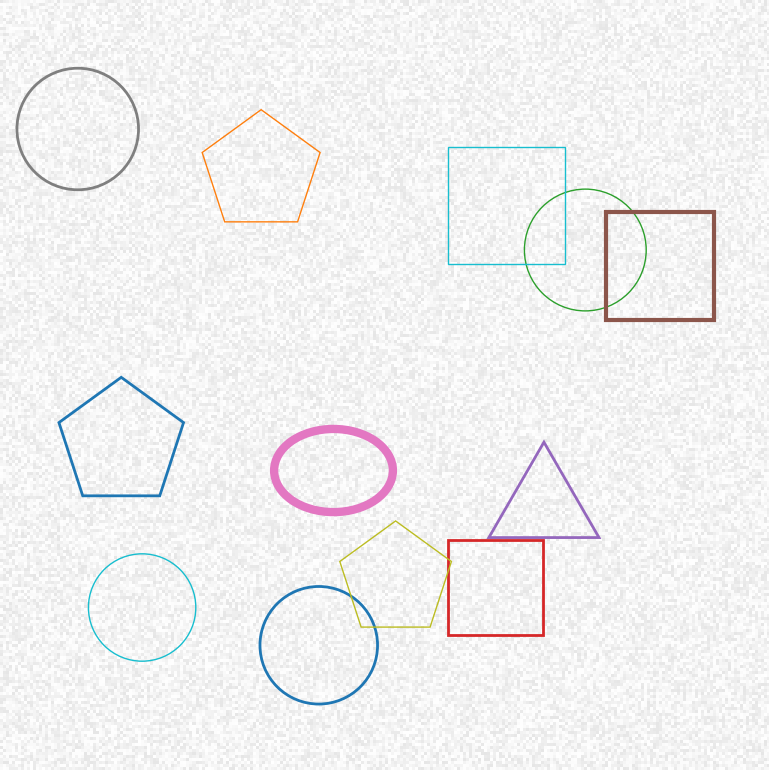[{"shape": "circle", "thickness": 1, "radius": 0.38, "center": [0.414, 0.162]}, {"shape": "pentagon", "thickness": 1, "radius": 0.43, "center": [0.157, 0.425]}, {"shape": "pentagon", "thickness": 0.5, "radius": 0.4, "center": [0.339, 0.777]}, {"shape": "circle", "thickness": 0.5, "radius": 0.4, "center": [0.76, 0.675]}, {"shape": "square", "thickness": 1, "radius": 0.31, "center": [0.643, 0.237]}, {"shape": "triangle", "thickness": 1, "radius": 0.41, "center": [0.706, 0.343]}, {"shape": "square", "thickness": 1.5, "radius": 0.35, "center": [0.857, 0.654]}, {"shape": "oval", "thickness": 3, "radius": 0.39, "center": [0.433, 0.389]}, {"shape": "circle", "thickness": 1, "radius": 0.39, "center": [0.101, 0.832]}, {"shape": "pentagon", "thickness": 0.5, "radius": 0.38, "center": [0.514, 0.247]}, {"shape": "square", "thickness": 0.5, "radius": 0.38, "center": [0.658, 0.733]}, {"shape": "circle", "thickness": 0.5, "radius": 0.35, "center": [0.185, 0.211]}]